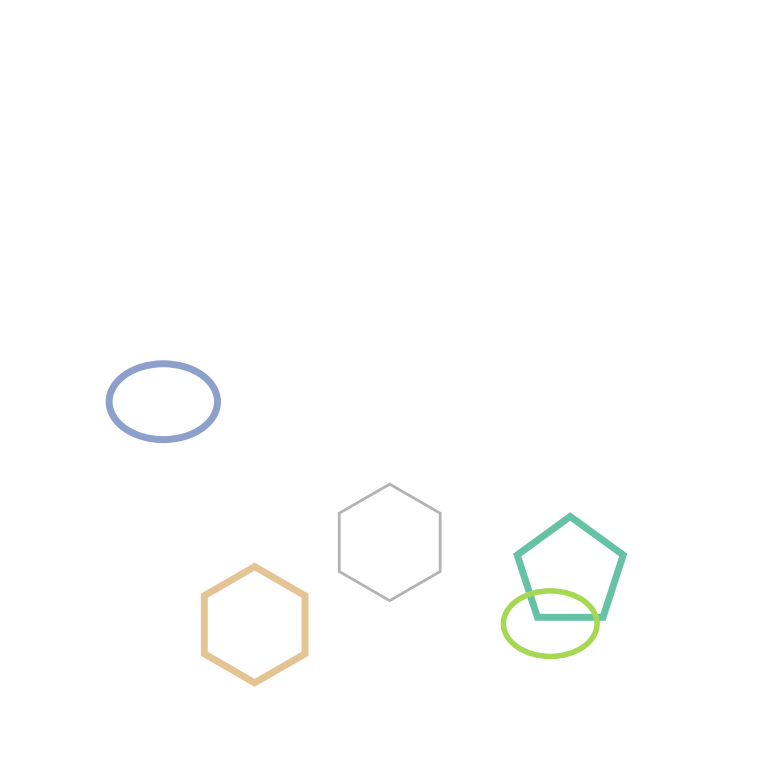[{"shape": "pentagon", "thickness": 2.5, "radius": 0.36, "center": [0.741, 0.257]}, {"shape": "oval", "thickness": 2.5, "radius": 0.35, "center": [0.212, 0.478]}, {"shape": "oval", "thickness": 2, "radius": 0.3, "center": [0.715, 0.19]}, {"shape": "hexagon", "thickness": 2.5, "radius": 0.38, "center": [0.331, 0.189]}, {"shape": "hexagon", "thickness": 1, "radius": 0.38, "center": [0.506, 0.296]}]